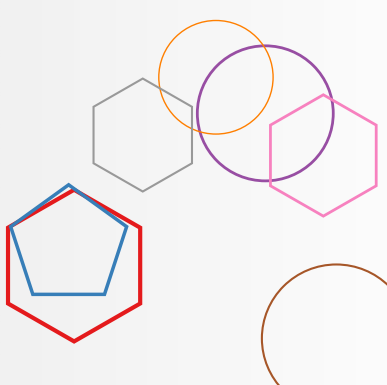[{"shape": "hexagon", "thickness": 3, "radius": 0.98, "center": [0.191, 0.31]}, {"shape": "pentagon", "thickness": 2.5, "radius": 0.79, "center": [0.177, 0.363]}, {"shape": "circle", "thickness": 2, "radius": 0.88, "center": [0.685, 0.706]}, {"shape": "circle", "thickness": 1, "radius": 0.74, "center": [0.557, 0.799]}, {"shape": "circle", "thickness": 1.5, "radius": 0.96, "center": [0.868, 0.121]}, {"shape": "hexagon", "thickness": 2, "radius": 0.79, "center": [0.834, 0.596]}, {"shape": "hexagon", "thickness": 1.5, "radius": 0.73, "center": [0.368, 0.649]}]